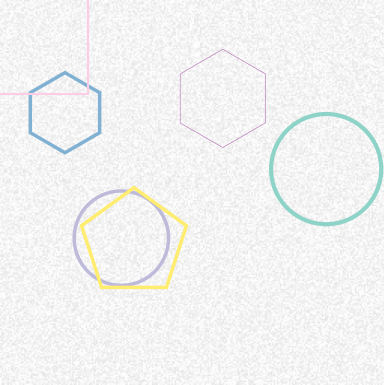[{"shape": "circle", "thickness": 3, "radius": 0.72, "center": [0.847, 0.561]}, {"shape": "circle", "thickness": 2.5, "radius": 0.61, "center": [0.315, 0.381]}, {"shape": "hexagon", "thickness": 2.5, "radius": 0.52, "center": [0.169, 0.707]}, {"shape": "square", "thickness": 1.5, "radius": 0.64, "center": [0.101, 0.885]}, {"shape": "hexagon", "thickness": 0.5, "radius": 0.64, "center": [0.579, 0.744]}, {"shape": "pentagon", "thickness": 2.5, "radius": 0.72, "center": [0.348, 0.369]}]